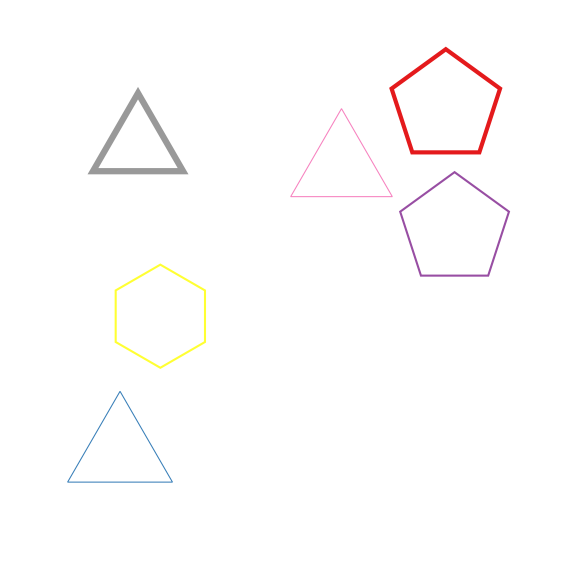[{"shape": "pentagon", "thickness": 2, "radius": 0.49, "center": [0.772, 0.815]}, {"shape": "triangle", "thickness": 0.5, "radius": 0.52, "center": [0.208, 0.217]}, {"shape": "pentagon", "thickness": 1, "radius": 0.5, "center": [0.787, 0.602]}, {"shape": "hexagon", "thickness": 1, "radius": 0.45, "center": [0.278, 0.452]}, {"shape": "triangle", "thickness": 0.5, "radius": 0.51, "center": [0.591, 0.709]}, {"shape": "triangle", "thickness": 3, "radius": 0.45, "center": [0.239, 0.748]}]